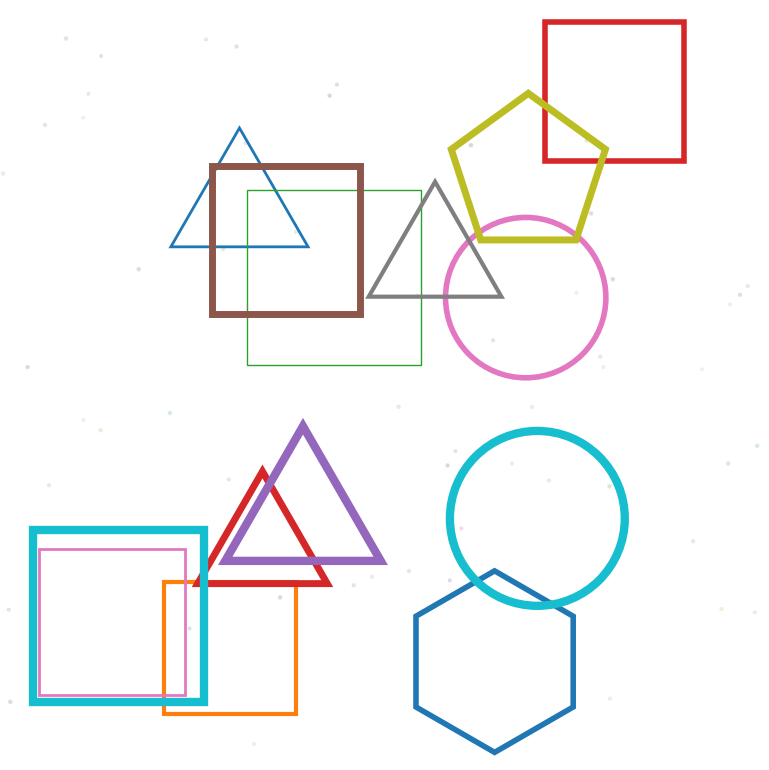[{"shape": "triangle", "thickness": 1, "radius": 0.51, "center": [0.311, 0.731]}, {"shape": "hexagon", "thickness": 2, "radius": 0.59, "center": [0.642, 0.141]}, {"shape": "square", "thickness": 1.5, "radius": 0.43, "center": [0.299, 0.159]}, {"shape": "square", "thickness": 0.5, "radius": 0.57, "center": [0.434, 0.64]}, {"shape": "square", "thickness": 2, "radius": 0.45, "center": [0.798, 0.881]}, {"shape": "triangle", "thickness": 2.5, "radius": 0.49, "center": [0.341, 0.291]}, {"shape": "triangle", "thickness": 3, "radius": 0.58, "center": [0.393, 0.33]}, {"shape": "square", "thickness": 2.5, "radius": 0.48, "center": [0.371, 0.688]}, {"shape": "square", "thickness": 1, "radius": 0.47, "center": [0.146, 0.192]}, {"shape": "circle", "thickness": 2, "radius": 0.52, "center": [0.683, 0.613]}, {"shape": "triangle", "thickness": 1.5, "radius": 0.5, "center": [0.565, 0.664]}, {"shape": "pentagon", "thickness": 2.5, "radius": 0.53, "center": [0.686, 0.774]}, {"shape": "circle", "thickness": 3, "radius": 0.57, "center": [0.698, 0.327]}, {"shape": "square", "thickness": 3, "radius": 0.56, "center": [0.154, 0.2]}]